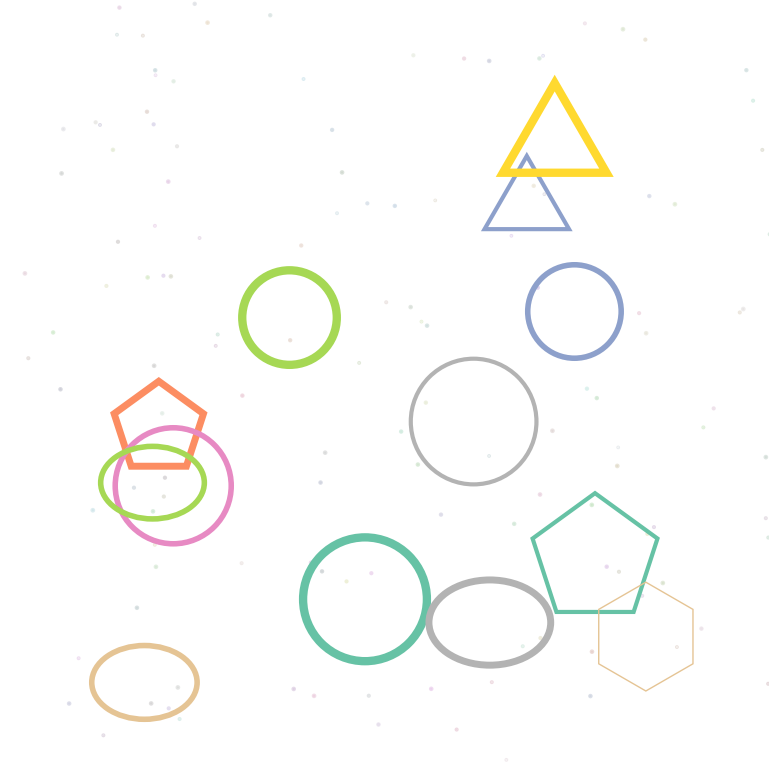[{"shape": "pentagon", "thickness": 1.5, "radius": 0.43, "center": [0.773, 0.274]}, {"shape": "circle", "thickness": 3, "radius": 0.4, "center": [0.474, 0.222]}, {"shape": "pentagon", "thickness": 2.5, "radius": 0.3, "center": [0.206, 0.444]}, {"shape": "circle", "thickness": 2, "radius": 0.3, "center": [0.746, 0.595]}, {"shape": "triangle", "thickness": 1.5, "radius": 0.32, "center": [0.684, 0.734]}, {"shape": "circle", "thickness": 2, "radius": 0.38, "center": [0.225, 0.369]}, {"shape": "oval", "thickness": 2, "radius": 0.34, "center": [0.198, 0.373]}, {"shape": "circle", "thickness": 3, "radius": 0.31, "center": [0.376, 0.588]}, {"shape": "triangle", "thickness": 3, "radius": 0.39, "center": [0.72, 0.814]}, {"shape": "oval", "thickness": 2, "radius": 0.34, "center": [0.188, 0.114]}, {"shape": "hexagon", "thickness": 0.5, "radius": 0.35, "center": [0.839, 0.173]}, {"shape": "oval", "thickness": 2.5, "radius": 0.4, "center": [0.636, 0.191]}, {"shape": "circle", "thickness": 1.5, "radius": 0.41, "center": [0.615, 0.453]}]